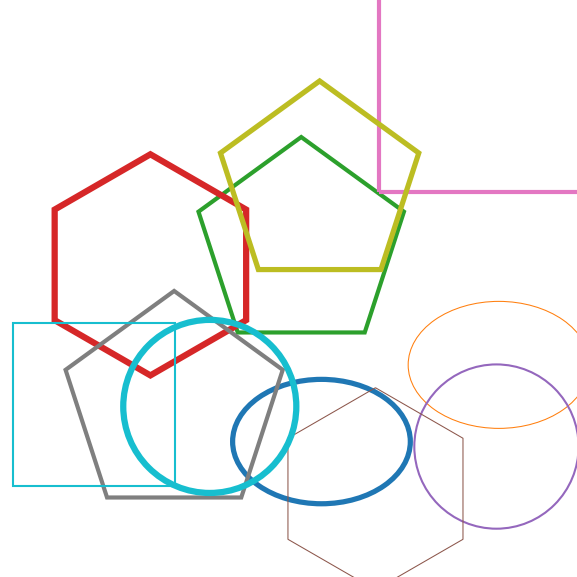[{"shape": "oval", "thickness": 2.5, "radius": 0.77, "center": [0.557, 0.235]}, {"shape": "oval", "thickness": 0.5, "radius": 0.79, "center": [0.864, 0.367]}, {"shape": "pentagon", "thickness": 2, "radius": 0.94, "center": [0.522, 0.575]}, {"shape": "hexagon", "thickness": 3, "radius": 0.96, "center": [0.26, 0.541]}, {"shape": "circle", "thickness": 1, "radius": 0.71, "center": [0.86, 0.226]}, {"shape": "hexagon", "thickness": 0.5, "radius": 0.87, "center": [0.65, 0.153]}, {"shape": "square", "thickness": 2, "radius": 0.94, "center": [0.844, 0.854]}, {"shape": "pentagon", "thickness": 2, "radius": 0.99, "center": [0.302, 0.298]}, {"shape": "pentagon", "thickness": 2.5, "radius": 0.9, "center": [0.553, 0.678]}, {"shape": "square", "thickness": 1, "radius": 0.7, "center": [0.162, 0.299]}, {"shape": "circle", "thickness": 3, "radius": 0.75, "center": [0.363, 0.295]}]